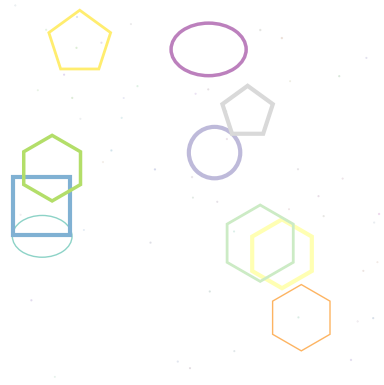[{"shape": "oval", "thickness": 1, "radius": 0.39, "center": [0.11, 0.386]}, {"shape": "hexagon", "thickness": 3, "radius": 0.45, "center": [0.732, 0.341]}, {"shape": "circle", "thickness": 3, "radius": 0.33, "center": [0.557, 0.604]}, {"shape": "square", "thickness": 3, "radius": 0.38, "center": [0.108, 0.466]}, {"shape": "hexagon", "thickness": 1, "radius": 0.43, "center": [0.783, 0.175]}, {"shape": "hexagon", "thickness": 2.5, "radius": 0.43, "center": [0.135, 0.563]}, {"shape": "pentagon", "thickness": 3, "radius": 0.34, "center": [0.643, 0.708]}, {"shape": "oval", "thickness": 2.5, "radius": 0.49, "center": [0.542, 0.872]}, {"shape": "hexagon", "thickness": 2, "radius": 0.5, "center": [0.676, 0.368]}, {"shape": "pentagon", "thickness": 2, "radius": 0.42, "center": [0.207, 0.889]}]